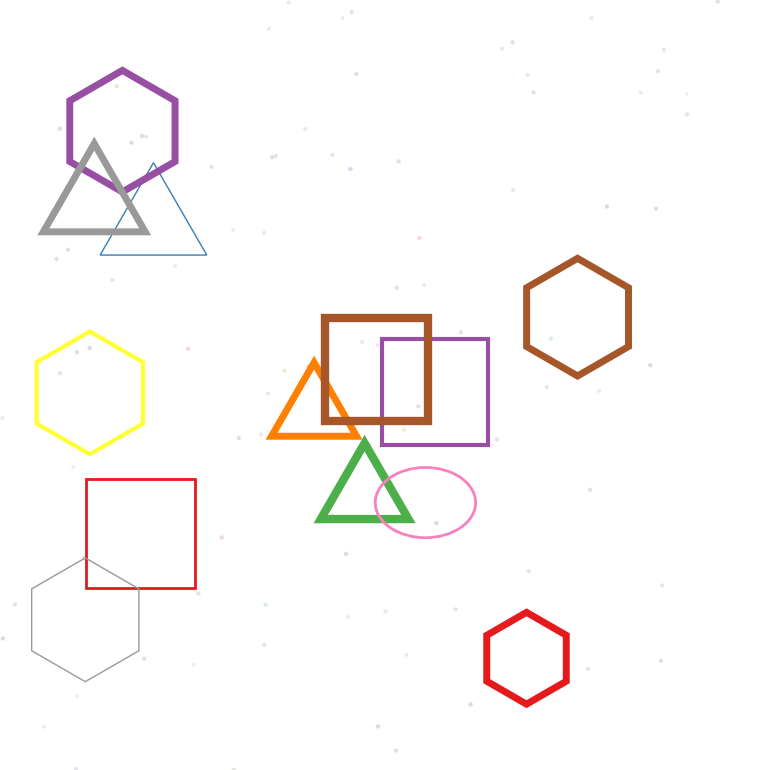[{"shape": "square", "thickness": 1, "radius": 0.35, "center": [0.182, 0.307]}, {"shape": "hexagon", "thickness": 2.5, "radius": 0.3, "center": [0.684, 0.145]}, {"shape": "triangle", "thickness": 0.5, "radius": 0.4, "center": [0.199, 0.709]}, {"shape": "triangle", "thickness": 3, "radius": 0.33, "center": [0.474, 0.359]}, {"shape": "hexagon", "thickness": 2.5, "radius": 0.39, "center": [0.159, 0.83]}, {"shape": "square", "thickness": 1.5, "radius": 0.34, "center": [0.565, 0.49]}, {"shape": "triangle", "thickness": 2.5, "radius": 0.32, "center": [0.408, 0.465]}, {"shape": "hexagon", "thickness": 1.5, "radius": 0.4, "center": [0.117, 0.49]}, {"shape": "square", "thickness": 3, "radius": 0.33, "center": [0.489, 0.52]}, {"shape": "hexagon", "thickness": 2.5, "radius": 0.38, "center": [0.75, 0.588]}, {"shape": "oval", "thickness": 1, "radius": 0.33, "center": [0.552, 0.347]}, {"shape": "triangle", "thickness": 2.5, "radius": 0.38, "center": [0.122, 0.737]}, {"shape": "hexagon", "thickness": 0.5, "radius": 0.4, "center": [0.111, 0.195]}]